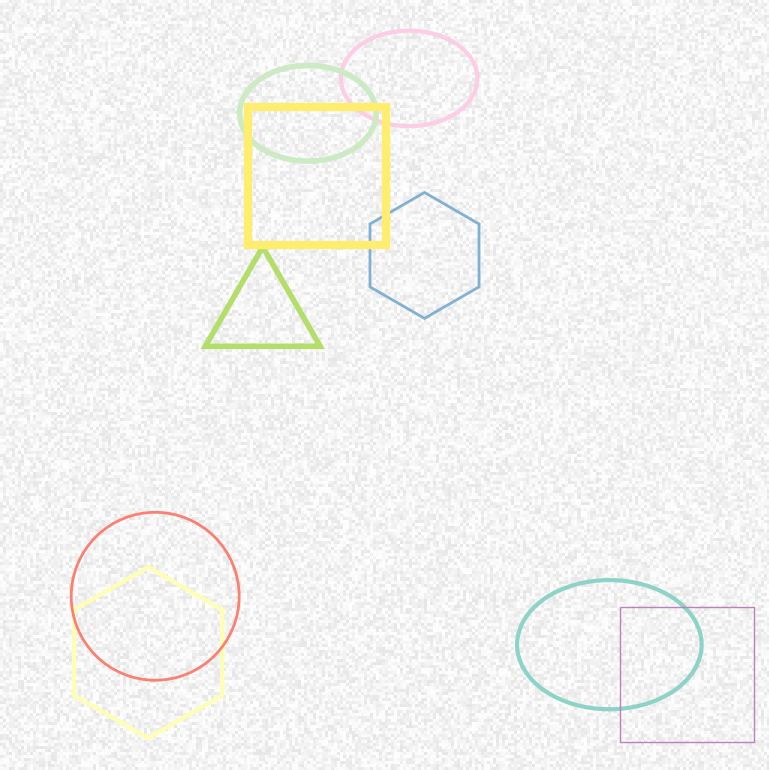[{"shape": "oval", "thickness": 1.5, "radius": 0.6, "center": [0.791, 0.163]}, {"shape": "hexagon", "thickness": 1.5, "radius": 0.56, "center": [0.192, 0.152]}, {"shape": "circle", "thickness": 1, "radius": 0.55, "center": [0.202, 0.226]}, {"shape": "hexagon", "thickness": 1, "radius": 0.41, "center": [0.551, 0.668]}, {"shape": "triangle", "thickness": 2, "radius": 0.43, "center": [0.341, 0.593]}, {"shape": "oval", "thickness": 1.5, "radius": 0.44, "center": [0.531, 0.898]}, {"shape": "square", "thickness": 0.5, "radius": 0.44, "center": [0.892, 0.124]}, {"shape": "oval", "thickness": 2, "radius": 0.44, "center": [0.4, 0.853]}, {"shape": "square", "thickness": 3, "radius": 0.45, "center": [0.412, 0.771]}]